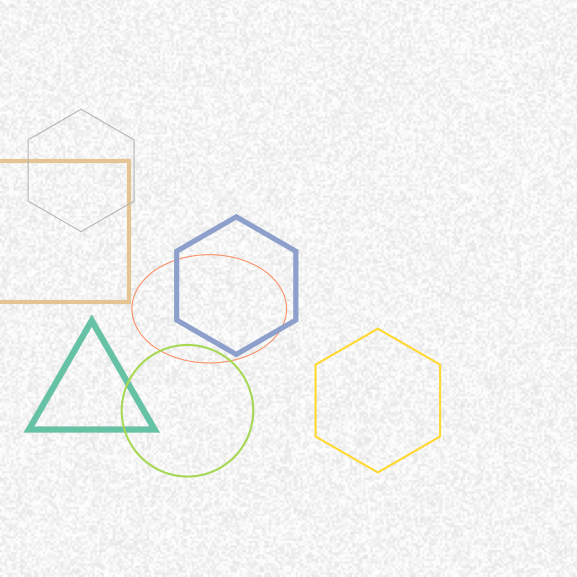[{"shape": "triangle", "thickness": 3, "radius": 0.63, "center": [0.159, 0.318]}, {"shape": "oval", "thickness": 0.5, "radius": 0.67, "center": [0.362, 0.464]}, {"shape": "hexagon", "thickness": 2.5, "radius": 0.6, "center": [0.409, 0.505]}, {"shape": "circle", "thickness": 1, "radius": 0.57, "center": [0.325, 0.288]}, {"shape": "hexagon", "thickness": 1, "radius": 0.62, "center": [0.654, 0.306]}, {"shape": "square", "thickness": 2, "radius": 0.61, "center": [0.101, 0.598]}, {"shape": "hexagon", "thickness": 0.5, "radius": 0.53, "center": [0.14, 0.704]}]